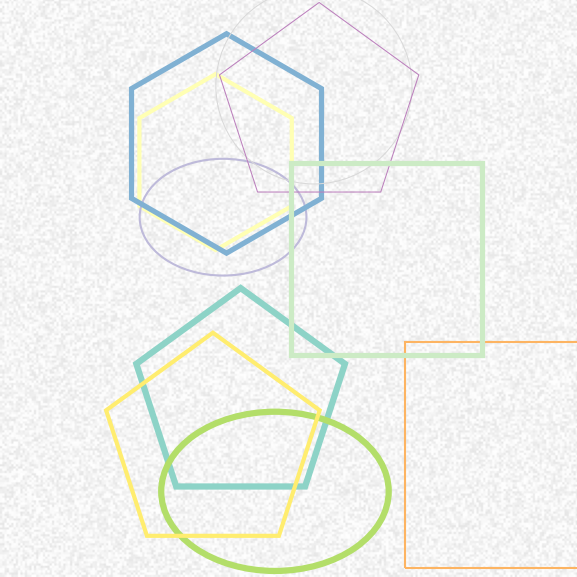[{"shape": "pentagon", "thickness": 3, "radius": 0.95, "center": [0.417, 0.31]}, {"shape": "hexagon", "thickness": 2, "radius": 0.76, "center": [0.373, 0.718]}, {"shape": "oval", "thickness": 1, "radius": 0.72, "center": [0.386, 0.623]}, {"shape": "hexagon", "thickness": 2.5, "radius": 0.95, "center": [0.392, 0.751]}, {"shape": "square", "thickness": 1, "radius": 0.97, "center": [0.897, 0.211]}, {"shape": "oval", "thickness": 3, "radius": 0.98, "center": [0.476, 0.148]}, {"shape": "circle", "thickness": 0.5, "radius": 0.85, "center": [0.544, 0.85]}, {"shape": "pentagon", "thickness": 0.5, "radius": 0.91, "center": [0.553, 0.813]}, {"shape": "square", "thickness": 2.5, "radius": 0.83, "center": [0.669, 0.551]}, {"shape": "pentagon", "thickness": 2, "radius": 0.97, "center": [0.369, 0.229]}]